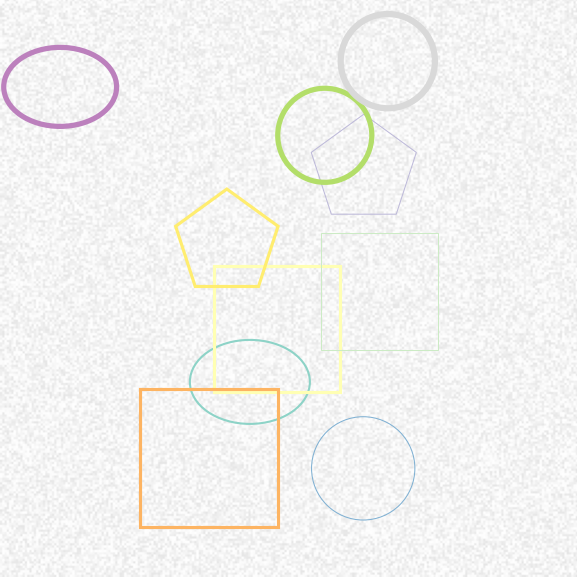[{"shape": "oval", "thickness": 1, "radius": 0.52, "center": [0.433, 0.338]}, {"shape": "square", "thickness": 1.5, "radius": 0.55, "center": [0.479, 0.43]}, {"shape": "pentagon", "thickness": 0.5, "radius": 0.48, "center": [0.63, 0.706]}, {"shape": "circle", "thickness": 0.5, "radius": 0.45, "center": [0.629, 0.188]}, {"shape": "square", "thickness": 1.5, "radius": 0.6, "center": [0.361, 0.206]}, {"shape": "circle", "thickness": 2.5, "radius": 0.41, "center": [0.562, 0.765]}, {"shape": "circle", "thickness": 3, "radius": 0.41, "center": [0.672, 0.893]}, {"shape": "oval", "thickness": 2.5, "radius": 0.49, "center": [0.104, 0.849]}, {"shape": "square", "thickness": 0.5, "radius": 0.51, "center": [0.657, 0.495]}, {"shape": "pentagon", "thickness": 1.5, "radius": 0.47, "center": [0.393, 0.579]}]